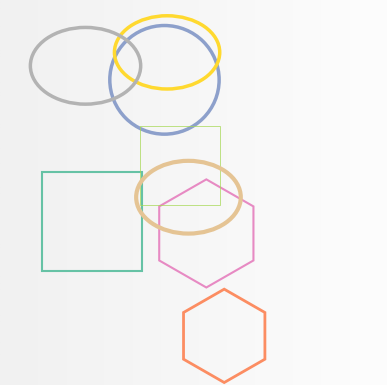[{"shape": "square", "thickness": 1.5, "radius": 0.64, "center": [0.237, 0.424]}, {"shape": "hexagon", "thickness": 2, "radius": 0.61, "center": [0.579, 0.128]}, {"shape": "circle", "thickness": 2.5, "radius": 0.71, "center": [0.424, 0.793]}, {"shape": "hexagon", "thickness": 1.5, "radius": 0.7, "center": [0.532, 0.394]}, {"shape": "square", "thickness": 0.5, "radius": 0.52, "center": [0.464, 0.57]}, {"shape": "oval", "thickness": 2.5, "radius": 0.68, "center": [0.431, 0.864]}, {"shape": "oval", "thickness": 3, "radius": 0.67, "center": [0.486, 0.488]}, {"shape": "oval", "thickness": 2.5, "radius": 0.71, "center": [0.221, 0.829]}]